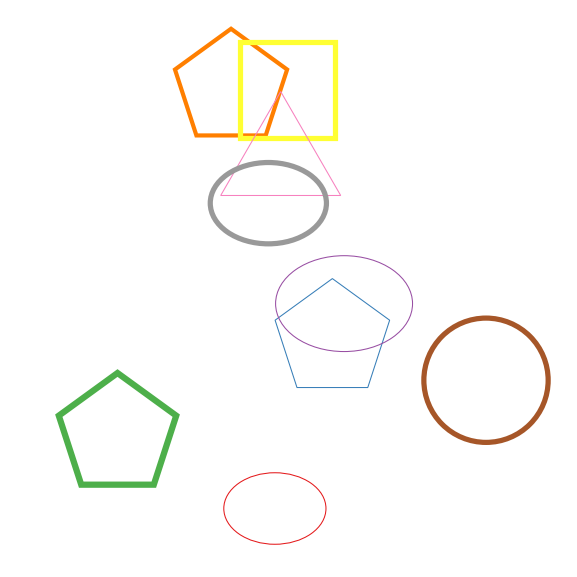[{"shape": "oval", "thickness": 0.5, "radius": 0.44, "center": [0.476, 0.119]}, {"shape": "pentagon", "thickness": 0.5, "radius": 0.52, "center": [0.576, 0.412]}, {"shape": "pentagon", "thickness": 3, "radius": 0.53, "center": [0.203, 0.246]}, {"shape": "oval", "thickness": 0.5, "radius": 0.59, "center": [0.596, 0.473]}, {"shape": "pentagon", "thickness": 2, "radius": 0.51, "center": [0.4, 0.847]}, {"shape": "square", "thickness": 2.5, "radius": 0.41, "center": [0.498, 0.843]}, {"shape": "circle", "thickness": 2.5, "radius": 0.54, "center": [0.842, 0.341]}, {"shape": "triangle", "thickness": 0.5, "radius": 0.6, "center": [0.486, 0.721]}, {"shape": "oval", "thickness": 2.5, "radius": 0.5, "center": [0.465, 0.647]}]